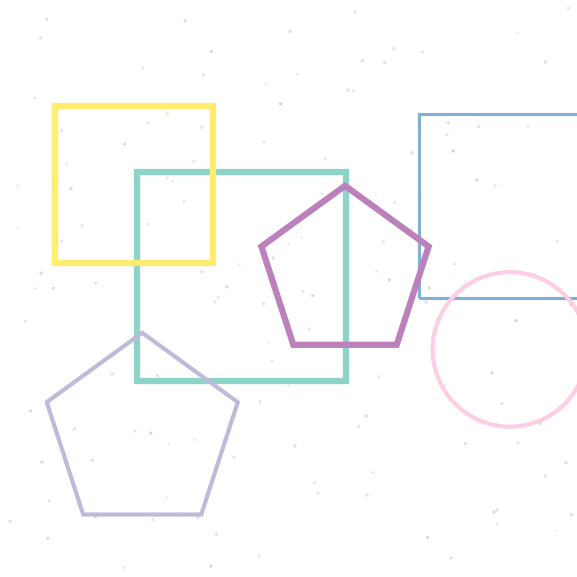[{"shape": "square", "thickness": 3, "radius": 0.91, "center": [0.418, 0.521]}, {"shape": "pentagon", "thickness": 2, "radius": 0.87, "center": [0.246, 0.249]}, {"shape": "square", "thickness": 1.5, "radius": 0.79, "center": [0.884, 0.643]}, {"shape": "circle", "thickness": 2, "radius": 0.67, "center": [0.883, 0.394]}, {"shape": "pentagon", "thickness": 3, "radius": 0.76, "center": [0.597, 0.525]}, {"shape": "square", "thickness": 3, "radius": 0.68, "center": [0.232, 0.68]}]